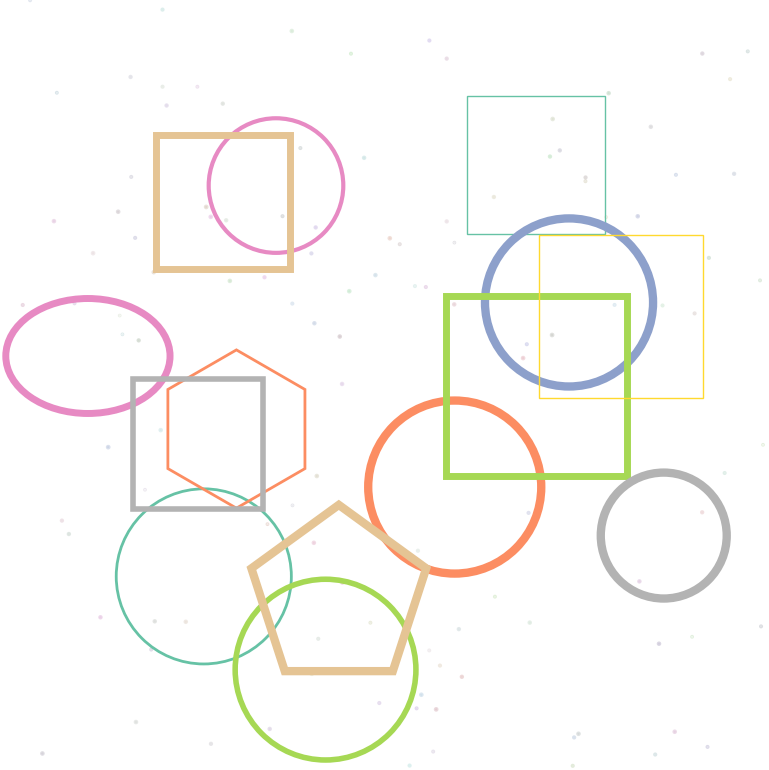[{"shape": "circle", "thickness": 1, "radius": 0.57, "center": [0.265, 0.251]}, {"shape": "square", "thickness": 0.5, "radius": 0.45, "center": [0.696, 0.786]}, {"shape": "hexagon", "thickness": 1, "radius": 0.51, "center": [0.307, 0.443]}, {"shape": "circle", "thickness": 3, "radius": 0.56, "center": [0.591, 0.367]}, {"shape": "circle", "thickness": 3, "radius": 0.55, "center": [0.739, 0.607]}, {"shape": "oval", "thickness": 2.5, "radius": 0.53, "center": [0.114, 0.538]}, {"shape": "circle", "thickness": 1.5, "radius": 0.44, "center": [0.358, 0.759]}, {"shape": "square", "thickness": 2.5, "radius": 0.59, "center": [0.696, 0.498]}, {"shape": "circle", "thickness": 2, "radius": 0.59, "center": [0.423, 0.13]}, {"shape": "square", "thickness": 0.5, "radius": 0.53, "center": [0.806, 0.589]}, {"shape": "square", "thickness": 2.5, "radius": 0.43, "center": [0.289, 0.738]}, {"shape": "pentagon", "thickness": 3, "radius": 0.6, "center": [0.44, 0.225]}, {"shape": "circle", "thickness": 3, "radius": 0.41, "center": [0.862, 0.304]}, {"shape": "square", "thickness": 2, "radius": 0.42, "center": [0.257, 0.423]}]